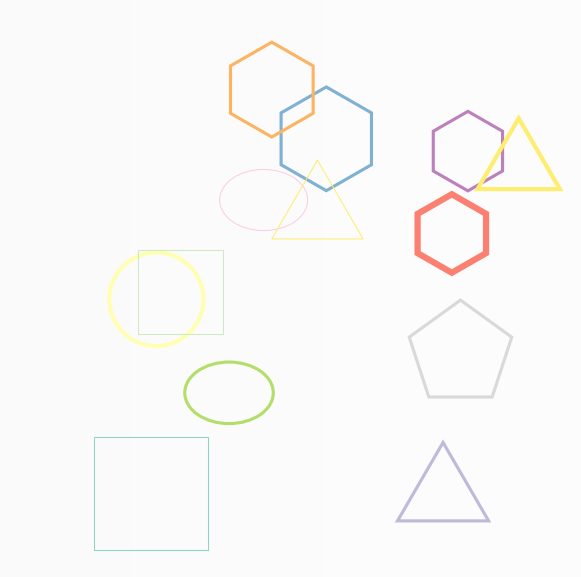[{"shape": "square", "thickness": 0.5, "radius": 0.49, "center": [0.26, 0.145]}, {"shape": "circle", "thickness": 2, "radius": 0.4, "center": [0.269, 0.481]}, {"shape": "triangle", "thickness": 1.5, "radius": 0.45, "center": [0.762, 0.142]}, {"shape": "hexagon", "thickness": 3, "radius": 0.34, "center": [0.777, 0.595]}, {"shape": "hexagon", "thickness": 1.5, "radius": 0.45, "center": [0.561, 0.759]}, {"shape": "hexagon", "thickness": 1.5, "radius": 0.41, "center": [0.468, 0.844]}, {"shape": "oval", "thickness": 1.5, "radius": 0.38, "center": [0.394, 0.319]}, {"shape": "oval", "thickness": 0.5, "radius": 0.38, "center": [0.454, 0.653]}, {"shape": "pentagon", "thickness": 1.5, "radius": 0.46, "center": [0.792, 0.387]}, {"shape": "hexagon", "thickness": 1.5, "radius": 0.34, "center": [0.805, 0.737]}, {"shape": "square", "thickness": 0.5, "radius": 0.37, "center": [0.31, 0.494]}, {"shape": "triangle", "thickness": 0.5, "radius": 0.45, "center": [0.546, 0.631]}, {"shape": "triangle", "thickness": 2, "radius": 0.41, "center": [0.892, 0.713]}]